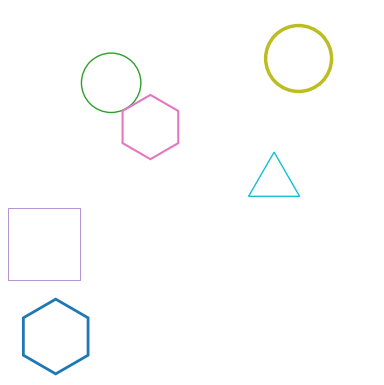[{"shape": "hexagon", "thickness": 2, "radius": 0.49, "center": [0.145, 0.126]}, {"shape": "circle", "thickness": 1, "radius": 0.39, "center": [0.289, 0.785]}, {"shape": "square", "thickness": 0.5, "radius": 0.46, "center": [0.114, 0.367]}, {"shape": "hexagon", "thickness": 1.5, "radius": 0.42, "center": [0.391, 0.67]}, {"shape": "circle", "thickness": 2.5, "radius": 0.43, "center": [0.776, 0.848]}, {"shape": "triangle", "thickness": 1, "radius": 0.38, "center": [0.712, 0.528]}]